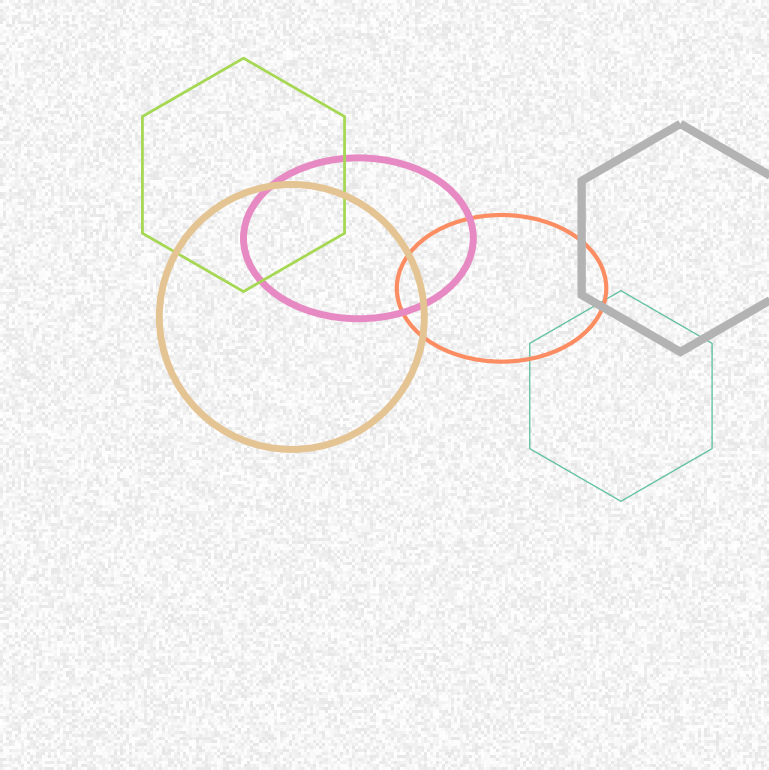[{"shape": "hexagon", "thickness": 0.5, "radius": 0.68, "center": [0.806, 0.486]}, {"shape": "oval", "thickness": 1.5, "radius": 0.68, "center": [0.651, 0.626]}, {"shape": "oval", "thickness": 2.5, "radius": 0.75, "center": [0.465, 0.691]}, {"shape": "hexagon", "thickness": 1, "radius": 0.76, "center": [0.316, 0.773]}, {"shape": "circle", "thickness": 2.5, "radius": 0.86, "center": [0.379, 0.588]}, {"shape": "hexagon", "thickness": 3, "radius": 0.74, "center": [0.884, 0.691]}]